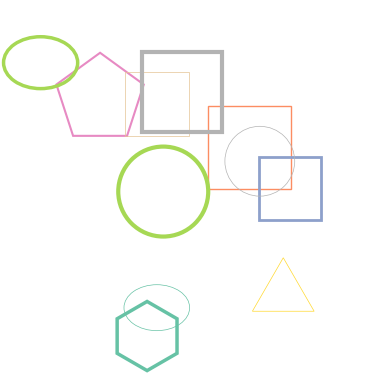[{"shape": "oval", "thickness": 0.5, "radius": 0.43, "center": [0.407, 0.201]}, {"shape": "hexagon", "thickness": 2.5, "radius": 0.45, "center": [0.382, 0.127]}, {"shape": "square", "thickness": 1, "radius": 0.54, "center": [0.648, 0.617]}, {"shape": "square", "thickness": 2, "radius": 0.41, "center": [0.753, 0.51]}, {"shape": "pentagon", "thickness": 1.5, "radius": 0.6, "center": [0.26, 0.744]}, {"shape": "circle", "thickness": 3, "radius": 0.58, "center": [0.424, 0.502]}, {"shape": "oval", "thickness": 2.5, "radius": 0.48, "center": [0.105, 0.837]}, {"shape": "triangle", "thickness": 0.5, "radius": 0.46, "center": [0.736, 0.238]}, {"shape": "square", "thickness": 0.5, "radius": 0.42, "center": [0.408, 0.731]}, {"shape": "square", "thickness": 3, "radius": 0.52, "center": [0.472, 0.76]}, {"shape": "circle", "thickness": 0.5, "radius": 0.45, "center": [0.675, 0.581]}]